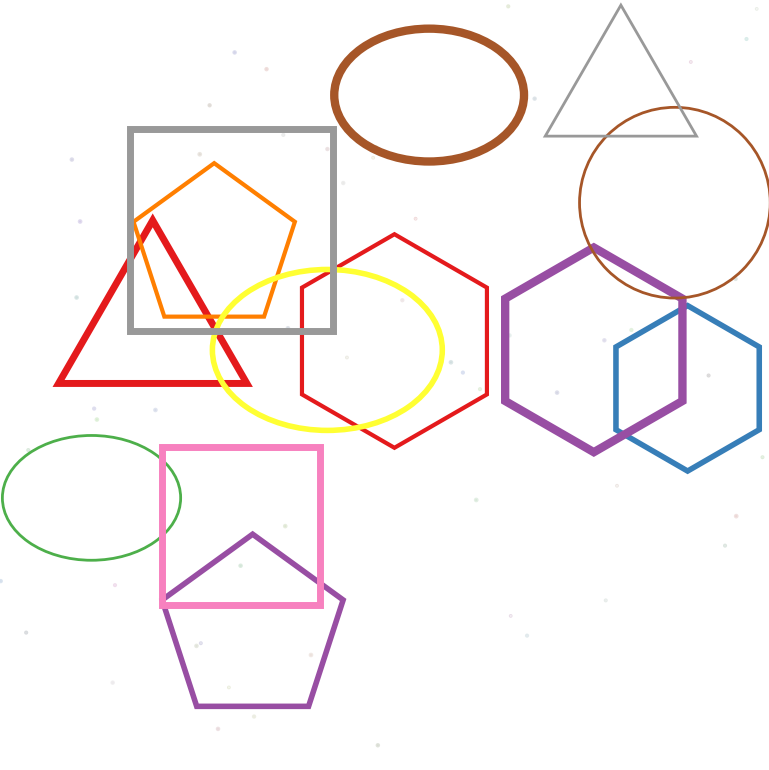[{"shape": "triangle", "thickness": 2.5, "radius": 0.71, "center": [0.198, 0.573]}, {"shape": "hexagon", "thickness": 1.5, "radius": 0.69, "center": [0.512, 0.557]}, {"shape": "hexagon", "thickness": 2, "radius": 0.54, "center": [0.893, 0.496]}, {"shape": "oval", "thickness": 1, "radius": 0.58, "center": [0.119, 0.353]}, {"shape": "hexagon", "thickness": 3, "radius": 0.66, "center": [0.771, 0.546]}, {"shape": "pentagon", "thickness": 2, "radius": 0.62, "center": [0.328, 0.183]}, {"shape": "pentagon", "thickness": 1.5, "radius": 0.55, "center": [0.278, 0.678]}, {"shape": "oval", "thickness": 2, "radius": 0.75, "center": [0.425, 0.546]}, {"shape": "oval", "thickness": 3, "radius": 0.62, "center": [0.557, 0.877]}, {"shape": "circle", "thickness": 1, "radius": 0.62, "center": [0.876, 0.737]}, {"shape": "square", "thickness": 2.5, "radius": 0.51, "center": [0.313, 0.317]}, {"shape": "square", "thickness": 2.5, "radius": 0.66, "center": [0.301, 0.701]}, {"shape": "triangle", "thickness": 1, "radius": 0.57, "center": [0.806, 0.88]}]